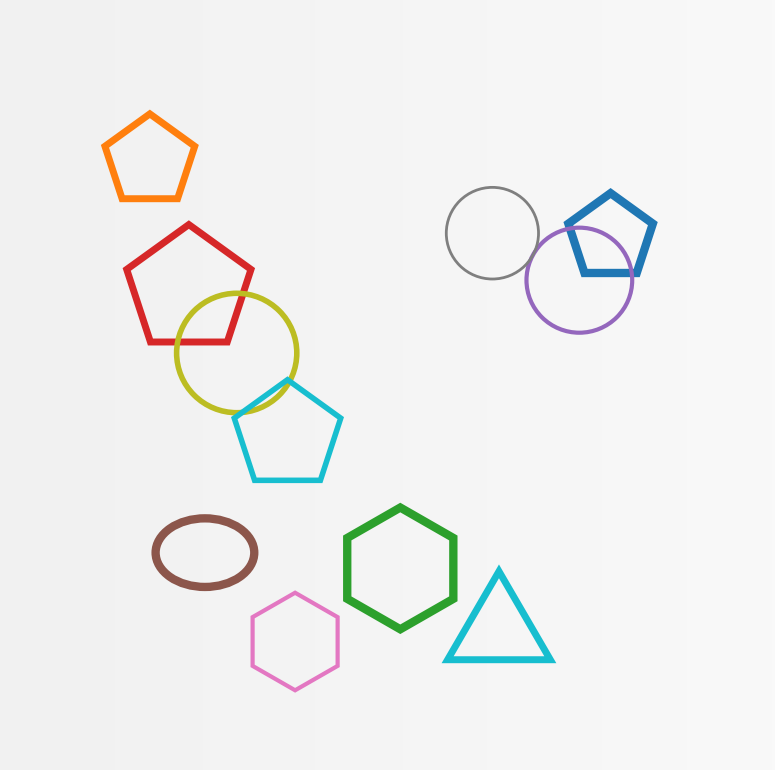[{"shape": "pentagon", "thickness": 3, "radius": 0.29, "center": [0.788, 0.692]}, {"shape": "pentagon", "thickness": 2.5, "radius": 0.3, "center": [0.193, 0.791]}, {"shape": "hexagon", "thickness": 3, "radius": 0.4, "center": [0.517, 0.262]}, {"shape": "pentagon", "thickness": 2.5, "radius": 0.42, "center": [0.244, 0.624]}, {"shape": "circle", "thickness": 1.5, "radius": 0.34, "center": [0.748, 0.636]}, {"shape": "oval", "thickness": 3, "radius": 0.32, "center": [0.264, 0.282]}, {"shape": "hexagon", "thickness": 1.5, "radius": 0.32, "center": [0.381, 0.167]}, {"shape": "circle", "thickness": 1, "radius": 0.3, "center": [0.635, 0.697]}, {"shape": "circle", "thickness": 2, "radius": 0.39, "center": [0.305, 0.542]}, {"shape": "triangle", "thickness": 2.5, "radius": 0.38, "center": [0.644, 0.181]}, {"shape": "pentagon", "thickness": 2, "radius": 0.36, "center": [0.371, 0.435]}]